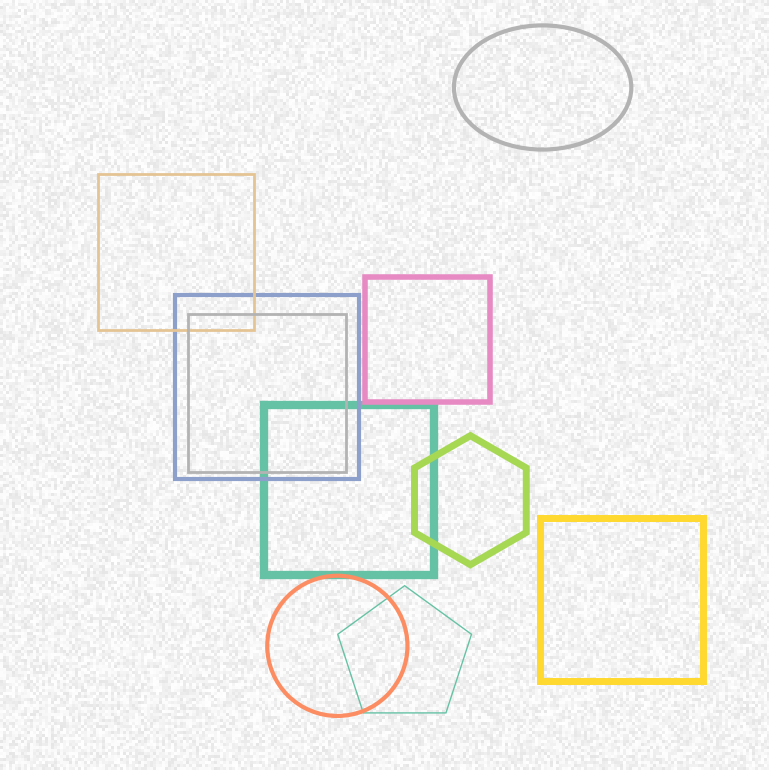[{"shape": "square", "thickness": 3, "radius": 0.55, "center": [0.453, 0.364]}, {"shape": "pentagon", "thickness": 0.5, "radius": 0.46, "center": [0.525, 0.148]}, {"shape": "circle", "thickness": 1.5, "radius": 0.46, "center": [0.438, 0.161]}, {"shape": "square", "thickness": 1.5, "radius": 0.6, "center": [0.346, 0.498]}, {"shape": "square", "thickness": 2, "radius": 0.41, "center": [0.556, 0.559]}, {"shape": "hexagon", "thickness": 2.5, "radius": 0.42, "center": [0.611, 0.35]}, {"shape": "square", "thickness": 2.5, "radius": 0.53, "center": [0.807, 0.221]}, {"shape": "square", "thickness": 1, "radius": 0.51, "center": [0.229, 0.673]}, {"shape": "oval", "thickness": 1.5, "radius": 0.58, "center": [0.705, 0.886]}, {"shape": "square", "thickness": 1, "radius": 0.51, "center": [0.347, 0.49]}]